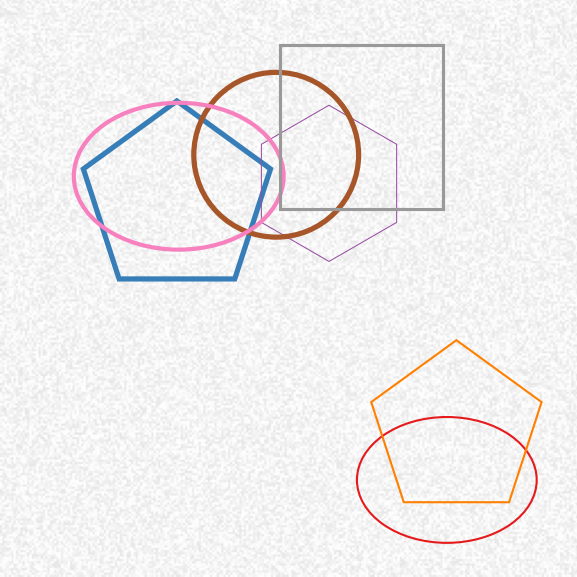[{"shape": "oval", "thickness": 1, "radius": 0.78, "center": [0.774, 0.168]}, {"shape": "pentagon", "thickness": 2.5, "radius": 0.85, "center": [0.306, 0.654]}, {"shape": "hexagon", "thickness": 0.5, "radius": 0.68, "center": [0.57, 0.682]}, {"shape": "pentagon", "thickness": 1, "radius": 0.78, "center": [0.79, 0.255]}, {"shape": "circle", "thickness": 2.5, "radius": 0.71, "center": [0.478, 0.731]}, {"shape": "oval", "thickness": 2, "radius": 0.91, "center": [0.309, 0.694]}, {"shape": "square", "thickness": 1.5, "radius": 0.71, "center": [0.626, 0.779]}]